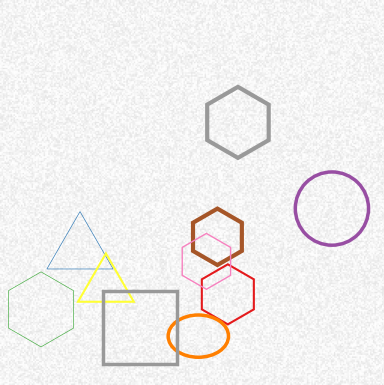[{"shape": "hexagon", "thickness": 1.5, "radius": 0.39, "center": [0.592, 0.235]}, {"shape": "triangle", "thickness": 0.5, "radius": 0.5, "center": [0.208, 0.351]}, {"shape": "hexagon", "thickness": 0.5, "radius": 0.49, "center": [0.107, 0.196]}, {"shape": "circle", "thickness": 2.5, "radius": 0.48, "center": [0.862, 0.458]}, {"shape": "oval", "thickness": 2.5, "radius": 0.39, "center": [0.515, 0.127]}, {"shape": "triangle", "thickness": 1.5, "radius": 0.42, "center": [0.275, 0.258]}, {"shape": "hexagon", "thickness": 3, "radius": 0.37, "center": [0.565, 0.385]}, {"shape": "hexagon", "thickness": 1, "radius": 0.36, "center": [0.536, 0.321]}, {"shape": "square", "thickness": 2.5, "radius": 0.48, "center": [0.363, 0.15]}, {"shape": "hexagon", "thickness": 3, "radius": 0.46, "center": [0.618, 0.682]}]